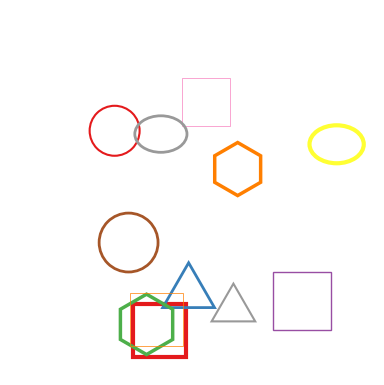[{"shape": "square", "thickness": 3, "radius": 0.34, "center": [0.414, 0.141]}, {"shape": "circle", "thickness": 1.5, "radius": 0.32, "center": [0.298, 0.66]}, {"shape": "triangle", "thickness": 2, "radius": 0.39, "center": [0.49, 0.24]}, {"shape": "hexagon", "thickness": 2.5, "radius": 0.39, "center": [0.381, 0.157]}, {"shape": "square", "thickness": 1, "radius": 0.38, "center": [0.784, 0.217]}, {"shape": "hexagon", "thickness": 2.5, "radius": 0.34, "center": [0.617, 0.561]}, {"shape": "square", "thickness": 0.5, "radius": 0.35, "center": [0.407, 0.17]}, {"shape": "oval", "thickness": 3, "radius": 0.35, "center": [0.874, 0.625]}, {"shape": "circle", "thickness": 2, "radius": 0.38, "center": [0.334, 0.37]}, {"shape": "square", "thickness": 0.5, "radius": 0.31, "center": [0.536, 0.735]}, {"shape": "triangle", "thickness": 1.5, "radius": 0.33, "center": [0.606, 0.198]}, {"shape": "oval", "thickness": 2, "radius": 0.34, "center": [0.418, 0.652]}]